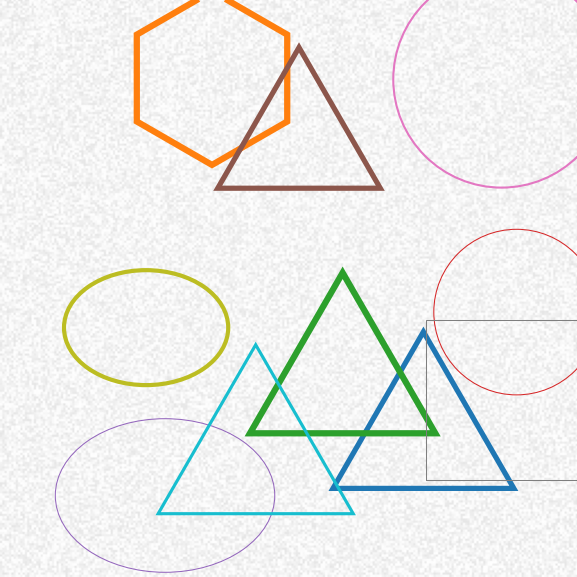[{"shape": "triangle", "thickness": 2.5, "radius": 0.9, "center": [0.733, 0.244]}, {"shape": "hexagon", "thickness": 3, "radius": 0.75, "center": [0.367, 0.864]}, {"shape": "triangle", "thickness": 3, "radius": 0.93, "center": [0.593, 0.341]}, {"shape": "circle", "thickness": 0.5, "radius": 0.72, "center": [0.895, 0.459]}, {"shape": "oval", "thickness": 0.5, "radius": 0.95, "center": [0.286, 0.141]}, {"shape": "triangle", "thickness": 2.5, "radius": 0.81, "center": [0.518, 0.754]}, {"shape": "circle", "thickness": 1, "radius": 0.94, "center": [0.868, 0.862]}, {"shape": "square", "thickness": 0.5, "radius": 0.69, "center": [0.875, 0.306]}, {"shape": "oval", "thickness": 2, "radius": 0.71, "center": [0.253, 0.432]}, {"shape": "triangle", "thickness": 1.5, "radius": 0.98, "center": [0.443, 0.207]}]